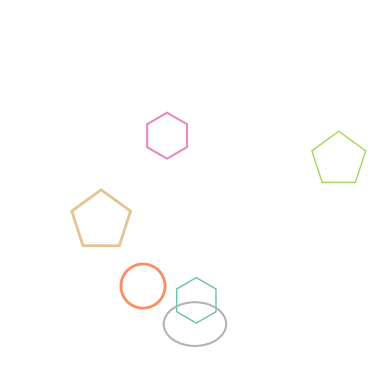[{"shape": "hexagon", "thickness": 1, "radius": 0.3, "center": [0.51, 0.22]}, {"shape": "circle", "thickness": 2, "radius": 0.29, "center": [0.371, 0.257]}, {"shape": "hexagon", "thickness": 1.5, "radius": 0.3, "center": [0.434, 0.648]}, {"shape": "pentagon", "thickness": 1, "radius": 0.37, "center": [0.88, 0.586]}, {"shape": "pentagon", "thickness": 2, "radius": 0.4, "center": [0.263, 0.427]}, {"shape": "oval", "thickness": 1.5, "radius": 0.41, "center": [0.506, 0.158]}]